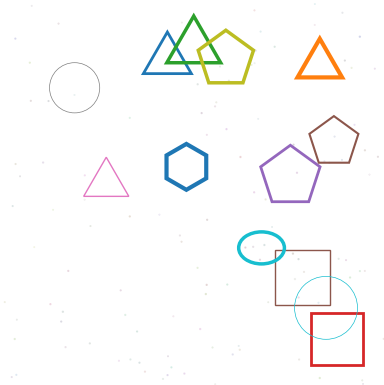[{"shape": "hexagon", "thickness": 3, "radius": 0.3, "center": [0.484, 0.567]}, {"shape": "triangle", "thickness": 2, "radius": 0.36, "center": [0.435, 0.845]}, {"shape": "triangle", "thickness": 3, "radius": 0.33, "center": [0.831, 0.832]}, {"shape": "triangle", "thickness": 2.5, "radius": 0.4, "center": [0.503, 0.877]}, {"shape": "square", "thickness": 2, "radius": 0.34, "center": [0.876, 0.12]}, {"shape": "pentagon", "thickness": 2, "radius": 0.41, "center": [0.754, 0.542]}, {"shape": "square", "thickness": 1, "radius": 0.36, "center": [0.785, 0.278]}, {"shape": "pentagon", "thickness": 1.5, "radius": 0.33, "center": [0.867, 0.632]}, {"shape": "triangle", "thickness": 1, "radius": 0.34, "center": [0.276, 0.524]}, {"shape": "circle", "thickness": 0.5, "radius": 0.33, "center": [0.194, 0.772]}, {"shape": "pentagon", "thickness": 2.5, "radius": 0.38, "center": [0.587, 0.846]}, {"shape": "circle", "thickness": 0.5, "radius": 0.41, "center": [0.847, 0.2]}, {"shape": "oval", "thickness": 2.5, "radius": 0.3, "center": [0.679, 0.356]}]